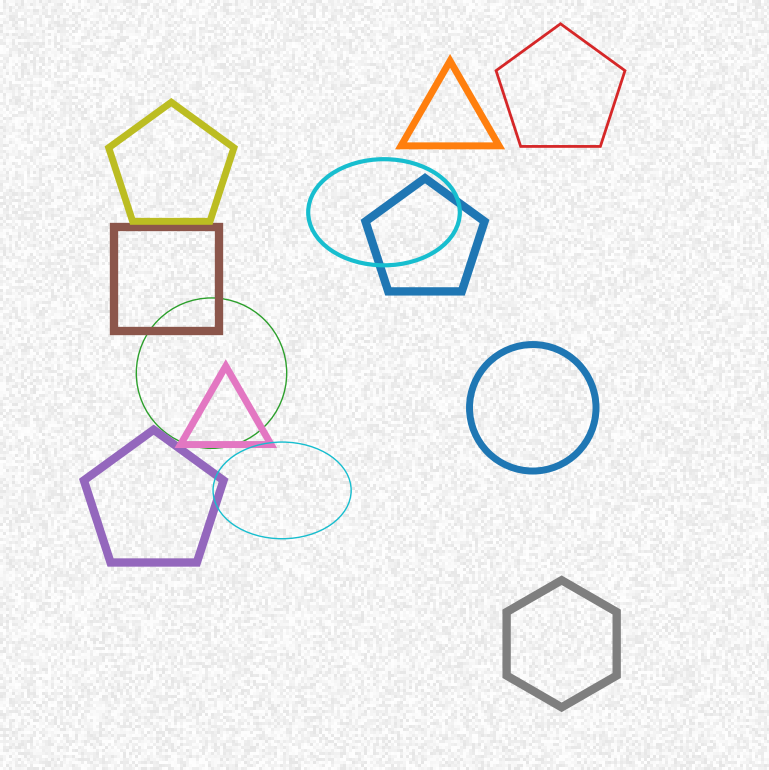[{"shape": "pentagon", "thickness": 3, "radius": 0.41, "center": [0.552, 0.687]}, {"shape": "circle", "thickness": 2.5, "radius": 0.41, "center": [0.692, 0.47]}, {"shape": "triangle", "thickness": 2.5, "radius": 0.37, "center": [0.585, 0.847]}, {"shape": "circle", "thickness": 0.5, "radius": 0.49, "center": [0.275, 0.515]}, {"shape": "pentagon", "thickness": 1, "radius": 0.44, "center": [0.728, 0.881]}, {"shape": "pentagon", "thickness": 3, "radius": 0.48, "center": [0.2, 0.347]}, {"shape": "square", "thickness": 3, "radius": 0.34, "center": [0.216, 0.638]}, {"shape": "triangle", "thickness": 2.5, "radius": 0.34, "center": [0.293, 0.457]}, {"shape": "hexagon", "thickness": 3, "radius": 0.41, "center": [0.729, 0.164]}, {"shape": "pentagon", "thickness": 2.5, "radius": 0.43, "center": [0.222, 0.782]}, {"shape": "oval", "thickness": 0.5, "radius": 0.45, "center": [0.366, 0.363]}, {"shape": "oval", "thickness": 1.5, "radius": 0.49, "center": [0.499, 0.724]}]